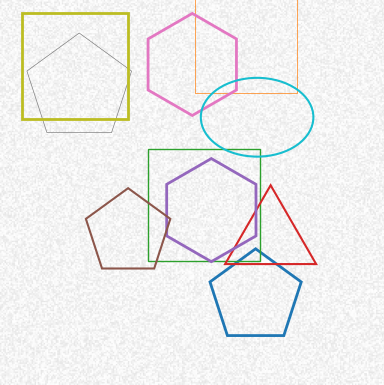[{"shape": "pentagon", "thickness": 2, "radius": 0.62, "center": [0.664, 0.229]}, {"shape": "square", "thickness": 0.5, "radius": 0.66, "center": [0.64, 0.89]}, {"shape": "square", "thickness": 1, "radius": 0.73, "center": [0.529, 0.468]}, {"shape": "triangle", "thickness": 1.5, "radius": 0.68, "center": [0.703, 0.382]}, {"shape": "hexagon", "thickness": 2, "radius": 0.67, "center": [0.549, 0.454]}, {"shape": "pentagon", "thickness": 1.5, "radius": 0.58, "center": [0.333, 0.396]}, {"shape": "hexagon", "thickness": 2, "radius": 0.66, "center": [0.499, 0.833]}, {"shape": "pentagon", "thickness": 0.5, "radius": 0.71, "center": [0.206, 0.771]}, {"shape": "square", "thickness": 2, "radius": 0.69, "center": [0.194, 0.828]}, {"shape": "oval", "thickness": 1.5, "radius": 0.73, "center": [0.668, 0.695]}]